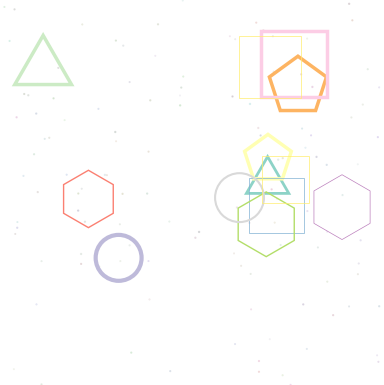[{"shape": "triangle", "thickness": 2, "radius": 0.32, "center": [0.695, 0.529]}, {"shape": "pentagon", "thickness": 2.5, "radius": 0.32, "center": [0.696, 0.587]}, {"shape": "circle", "thickness": 3, "radius": 0.3, "center": [0.308, 0.33]}, {"shape": "hexagon", "thickness": 1, "radius": 0.37, "center": [0.23, 0.483]}, {"shape": "square", "thickness": 0.5, "radius": 0.36, "center": [0.718, 0.466]}, {"shape": "pentagon", "thickness": 2.5, "radius": 0.39, "center": [0.774, 0.776]}, {"shape": "hexagon", "thickness": 1, "radius": 0.42, "center": [0.691, 0.417]}, {"shape": "square", "thickness": 2.5, "radius": 0.43, "center": [0.763, 0.833]}, {"shape": "circle", "thickness": 1.5, "radius": 0.32, "center": [0.622, 0.487]}, {"shape": "hexagon", "thickness": 0.5, "radius": 0.42, "center": [0.888, 0.462]}, {"shape": "triangle", "thickness": 2.5, "radius": 0.43, "center": [0.112, 0.823]}, {"shape": "square", "thickness": 0.5, "radius": 0.31, "center": [0.742, 0.534]}, {"shape": "square", "thickness": 0.5, "radius": 0.4, "center": [0.701, 0.827]}]